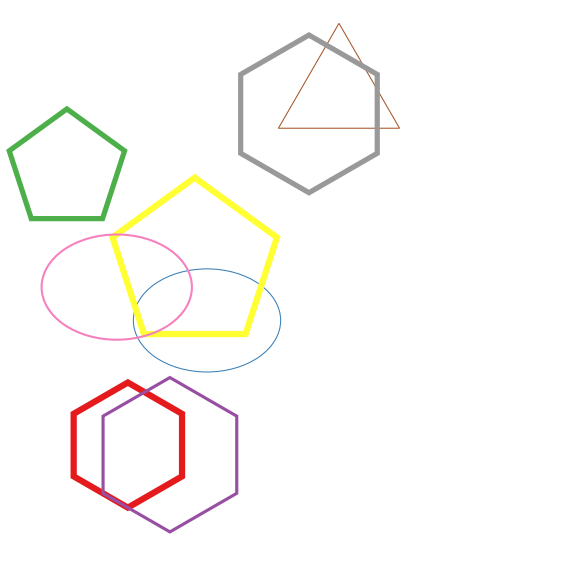[{"shape": "hexagon", "thickness": 3, "radius": 0.54, "center": [0.221, 0.228]}, {"shape": "oval", "thickness": 0.5, "radius": 0.64, "center": [0.358, 0.444]}, {"shape": "pentagon", "thickness": 2.5, "radius": 0.52, "center": [0.116, 0.705]}, {"shape": "hexagon", "thickness": 1.5, "radius": 0.67, "center": [0.294, 0.212]}, {"shape": "pentagon", "thickness": 3, "radius": 0.75, "center": [0.337, 0.542]}, {"shape": "triangle", "thickness": 0.5, "radius": 0.61, "center": [0.587, 0.838]}, {"shape": "oval", "thickness": 1, "radius": 0.65, "center": [0.202, 0.502]}, {"shape": "hexagon", "thickness": 2.5, "radius": 0.68, "center": [0.535, 0.802]}]